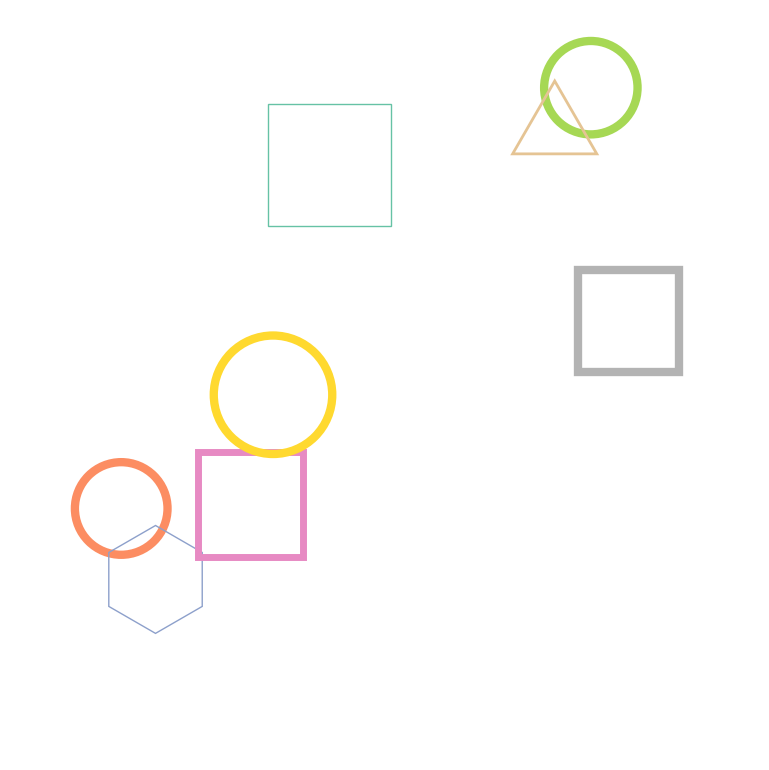[{"shape": "square", "thickness": 0.5, "radius": 0.4, "center": [0.428, 0.786]}, {"shape": "circle", "thickness": 3, "radius": 0.3, "center": [0.157, 0.34]}, {"shape": "hexagon", "thickness": 0.5, "radius": 0.35, "center": [0.202, 0.247]}, {"shape": "square", "thickness": 2.5, "radius": 0.34, "center": [0.325, 0.344]}, {"shape": "circle", "thickness": 3, "radius": 0.3, "center": [0.767, 0.886]}, {"shape": "circle", "thickness": 3, "radius": 0.38, "center": [0.355, 0.487]}, {"shape": "triangle", "thickness": 1, "radius": 0.32, "center": [0.72, 0.832]}, {"shape": "square", "thickness": 3, "radius": 0.33, "center": [0.816, 0.583]}]